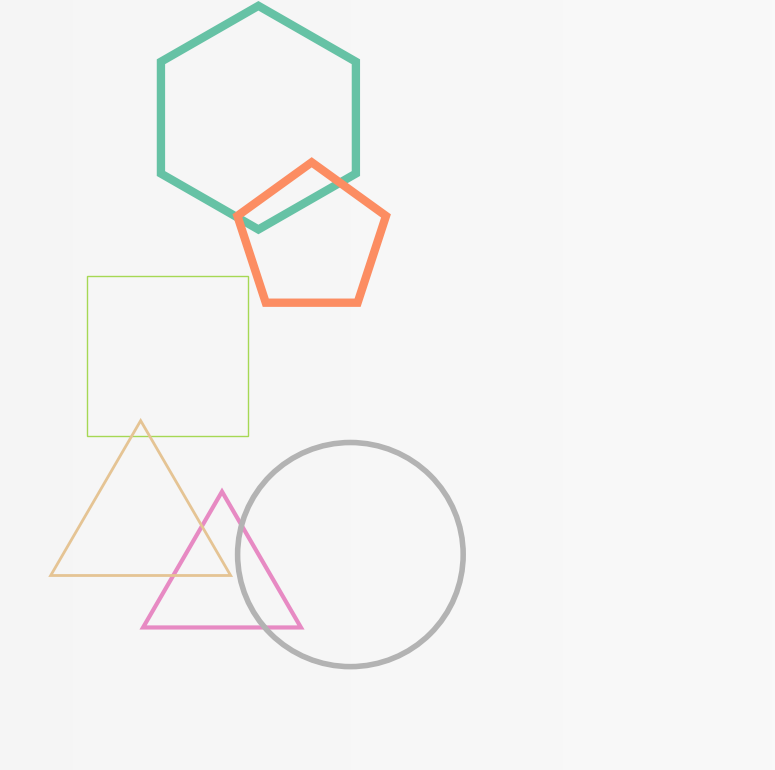[{"shape": "hexagon", "thickness": 3, "radius": 0.73, "center": [0.333, 0.847]}, {"shape": "pentagon", "thickness": 3, "radius": 0.5, "center": [0.402, 0.688]}, {"shape": "triangle", "thickness": 1.5, "radius": 0.59, "center": [0.286, 0.244]}, {"shape": "square", "thickness": 0.5, "radius": 0.52, "center": [0.216, 0.538]}, {"shape": "triangle", "thickness": 1, "radius": 0.67, "center": [0.181, 0.32]}, {"shape": "circle", "thickness": 2, "radius": 0.73, "center": [0.452, 0.28]}]